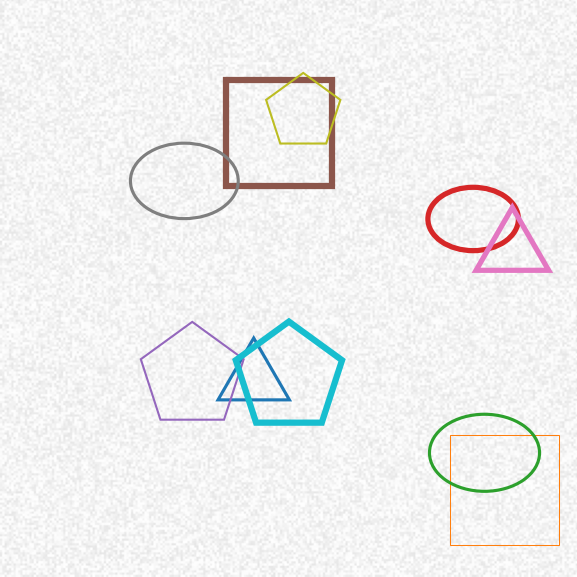[{"shape": "triangle", "thickness": 1.5, "radius": 0.36, "center": [0.439, 0.342]}, {"shape": "square", "thickness": 0.5, "radius": 0.47, "center": [0.874, 0.151]}, {"shape": "oval", "thickness": 1.5, "radius": 0.48, "center": [0.839, 0.215]}, {"shape": "oval", "thickness": 2.5, "radius": 0.39, "center": [0.819, 0.62]}, {"shape": "pentagon", "thickness": 1, "radius": 0.47, "center": [0.333, 0.348]}, {"shape": "square", "thickness": 3, "radius": 0.46, "center": [0.483, 0.768]}, {"shape": "triangle", "thickness": 2.5, "radius": 0.36, "center": [0.887, 0.567]}, {"shape": "oval", "thickness": 1.5, "radius": 0.47, "center": [0.319, 0.686]}, {"shape": "pentagon", "thickness": 1, "radius": 0.34, "center": [0.525, 0.805]}, {"shape": "pentagon", "thickness": 3, "radius": 0.48, "center": [0.5, 0.346]}]